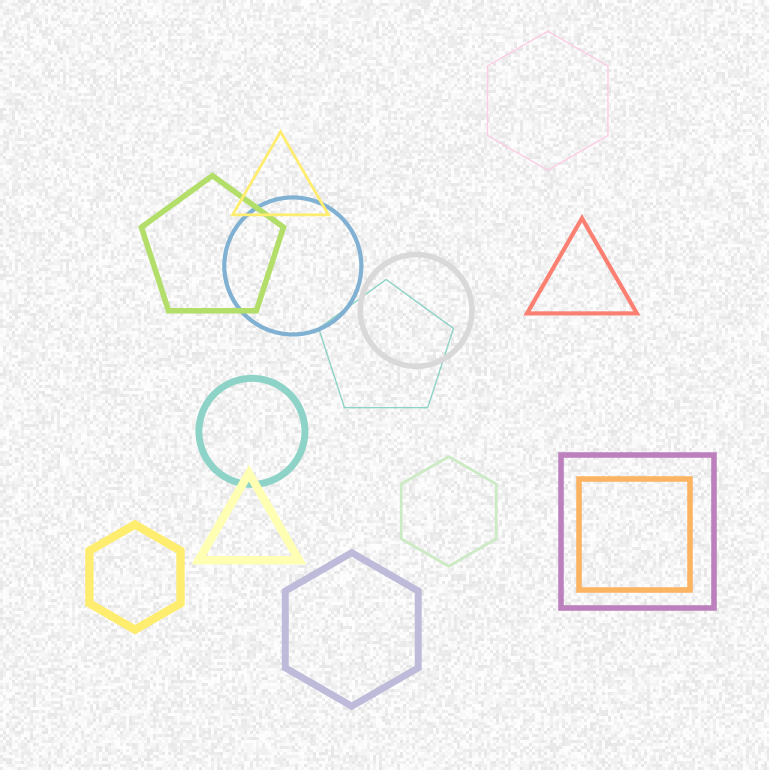[{"shape": "circle", "thickness": 2.5, "radius": 0.34, "center": [0.327, 0.44]}, {"shape": "pentagon", "thickness": 0.5, "radius": 0.46, "center": [0.501, 0.545]}, {"shape": "triangle", "thickness": 3, "radius": 0.38, "center": [0.323, 0.31]}, {"shape": "hexagon", "thickness": 2.5, "radius": 0.5, "center": [0.457, 0.183]}, {"shape": "triangle", "thickness": 1.5, "radius": 0.41, "center": [0.756, 0.634]}, {"shape": "circle", "thickness": 1.5, "radius": 0.44, "center": [0.38, 0.655]}, {"shape": "square", "thickness": 2, "radius": 0.36, "center": [0.823, 0.306]}, {"shape": "pentagon", "thickness": 2, "radius": 0.49, "center": [0.276, 0.675]}, {"shape": "hexagon", "thickness": 0.5, "radius": 0.45, "center": [0.711, 0.869]}, {"shape": "circle", "thickness": 2, "radius": 0.36, "center": [0.54, 0.597]}, {"shape": "square", "thickness": 2, "radius": 0.5, "center": [0.828, 0.31]}, {"shape": "hexagon", "thickness": 1, "radius": 0.36, "center": [0.583, 0.336]}, {"shape": "triangle", "thickness": 1, "radius": 0.36, "center": [0.364, 0.757]}, {"shape": "hexagon", "thickness": 3, "radius": 0.34, "center": [0.175, 0.251]}]